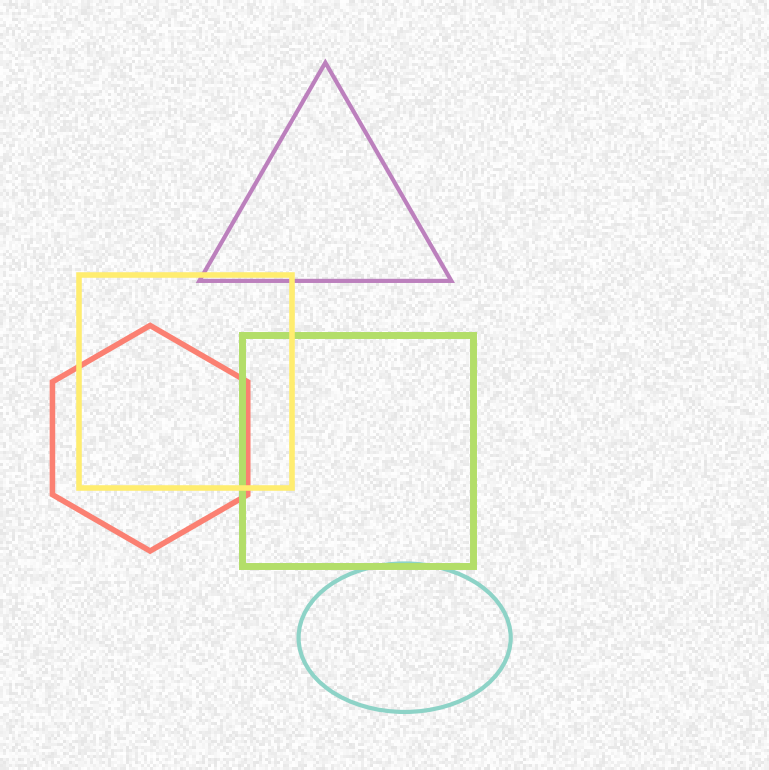[{"shape": "oval", "thickness": 1.5, "radius": 0.69, "center": [0.526, 0.172]}, {"shape": "hexagon", "thickness": 2, "radius": 0.73, "center": [0.195, 0.431]}, {"shape": "square", "thickness": 2.5, "radius": 0.75, "center": [0.464, 0.415]}, {"shape": "triangle", "thickness": 1.5, "radius": 0.94, "center": [0.423, 0.73]}, {"shape": "square", "thickness": 2, "radius": 0.69, "center": [0.241, 0.505]}]